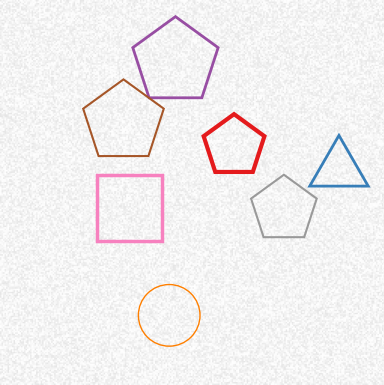[{"shape": "pentagon", "thickness": 3, "radius": 0.41, "center": [0.608, 0.621]}, {"shape": "triangle", "thickness": 2, "radius": 0.44, "center": [0.88, 0.56]}, {"shape": "pentagon", "thickness": 2, "radius": 0.58, "center": [0.456, 0.84]}, {"shape": "circle", "thickness": 1, "radius": 0.4, "center": [0.439, 0.181]}, {"shape": "pentagon", "thickness": 1.5, "radius": 0.55, "center": [0.321, 0.684]}, {"shape": "square", "thickness": 2.5, "radius": 0.42, "center": [0.336, 0.459]}, {"shape": "pentagon", "thickness": 1.5, "radius": 0.45, "center": [0.737, 0.456]}]